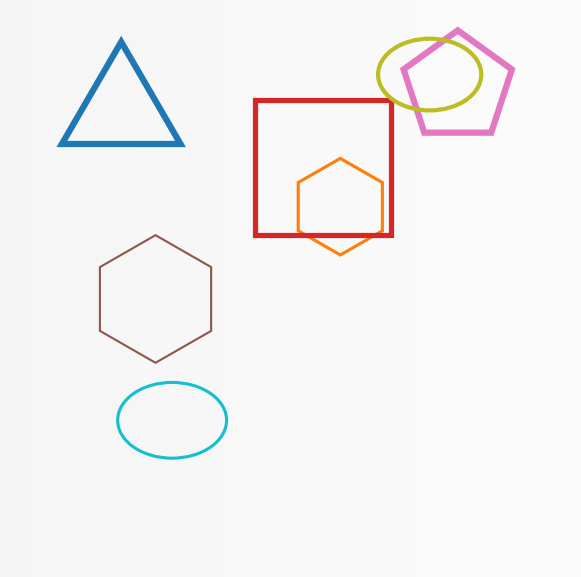[{"shape": "triangle", "thickness": 3, "radius": 0.59, "center": [0.209, 0.809]}, {"shape": "hexagon", "thickness": 1.5, "radius": 0.42, "center": [0.585, 0.641]}, {"shape": "square", "thickness": 2.5, "radius": 0.58, "center": [0.555, 0.709]}, {"shape": "hexagon", "thickness": 1, "radius": 0.55, "center": [0.268, 0.481]}, {"shape": "pentagon", "thickness": 3, "radius": 0.49, "center": [0.788, 0.849]}, {"shape": "oval", "thickness": 2, "radius": 0.44, "center": [0.739, 0.87]}, {"shape": "oval", "thickness": 1.5, "radius": 0.47, "center": [0.296, 0.271]}]